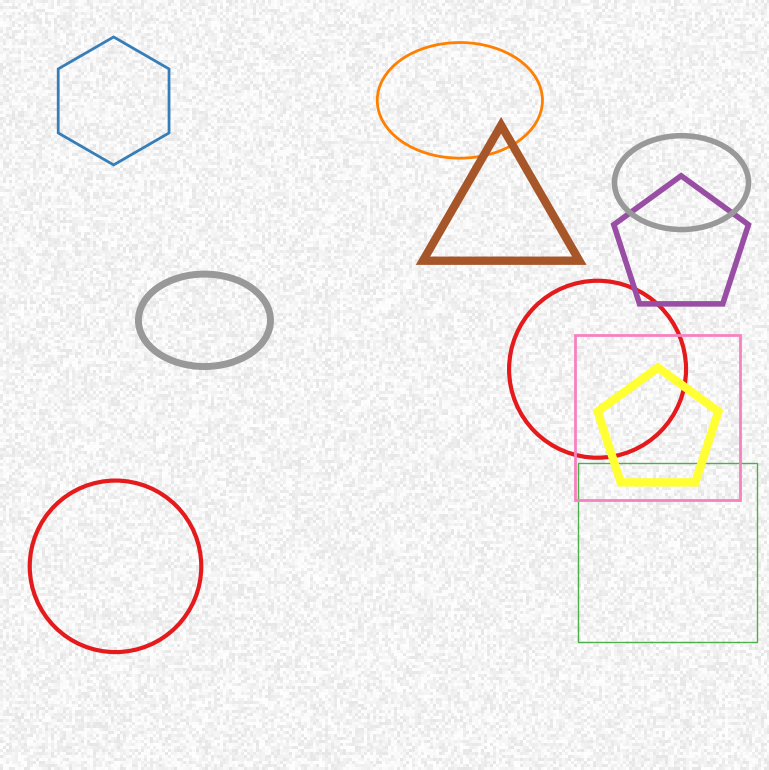[{"shape": "circle", "thickness": 1.5, "radius": 0.56, "center": [0.15, 0.264]}, {"shape": "circle", "thickness": 1.5, "radius": 0.57, "center": [0.776, 0.52]}, {"shape": "hexagon", "thickness": 1, "radius": 0.42, "center": [0.148, 0.869]}, {"shape": "square", "thickness": 0.5, "radius": 0.58, "center": [0.866, 0.282]}, {"shape": "pentagon", "thickness": 2, "radius": 0.46, "center": [0.885, 0.68]}, {"shape": "oval", "thickness": 1, "radius": 0.54, "center": [0.597, 0.87]}, {"shape": "pentagon", "thickness": 3, "radius": 0.41, "center": [0.855, 0.44]}, {"shape": "triangle", "thickness": 3, "radius": 0.59, "center": [0.651, 0.72]}, {"shape": "square", "thickness": 1, "radius": 0.54, "center": [0.854, 0.458]}, {"shape": "oval", "thickness": 2, "radius": 0.44, "center": [0.885, 0.763]}, {"shape": "oval", "thickness": 2.5, "radius": 0.43, "center": [0.266, 0.584]}]